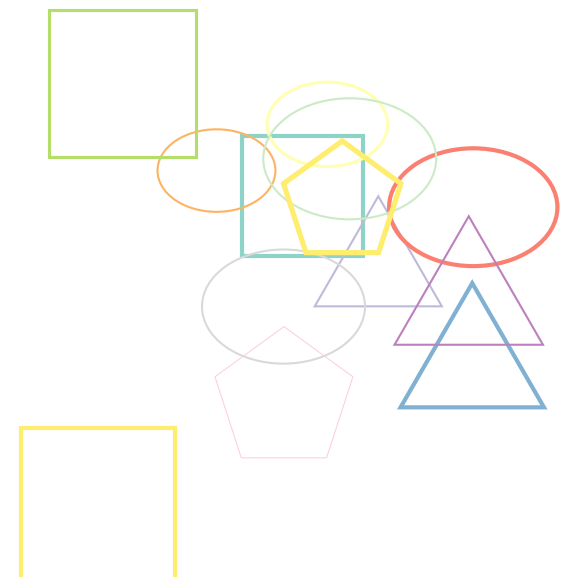[{"shape": "square", "thickness": 2, "radius": 0.52, "center": [0.524, 0.66]}, {"shape": "oval", "thickness": 1.5, "radius": 0.52, "center": [0.567, 0.784]}, {"shape": "triangle", "thickness": 1, "radius": 0.64, "center": [0.655, 0.532]}, {"shape": "oval", "thickness": 2, "radius": 0.73, "center": [0.819, 0.64]}, {"shape": "triangle", "thickness": 2, "radius": 0.72, "center": [0.818, 0.365]}, {"shape": "oval", "thickness": 1, "radius": 0.51, "center": [0.375, 0.704]}, {"shape": "square", "thickness": 1.5, "radius": 0.63, "center": [0.212, 0.854]}, {"shape": "pentagon", "thickness": 0.5, "radius": 0.63, "center": [0.492, 0.308]}, {"shape": "oval", "thickness": 1, "radius": 0.71, "center": [0.491, 0.468]}, {"shape": "triangle", "thickness": 1, "radius": 0.74, "center": [0.812, 0.476]}, {"shape": "oval", "thickness": 1, "radius": 0.75, "center": [0.606, 0.724]}, {"shape": "square", "thickness": 2, "radius": 0.67, "center": [0.17, 0.124]}, {"shape": "pentagon", "thickness": 2.5, "radius": 0.53, "center": [0.593, 0.648]}]